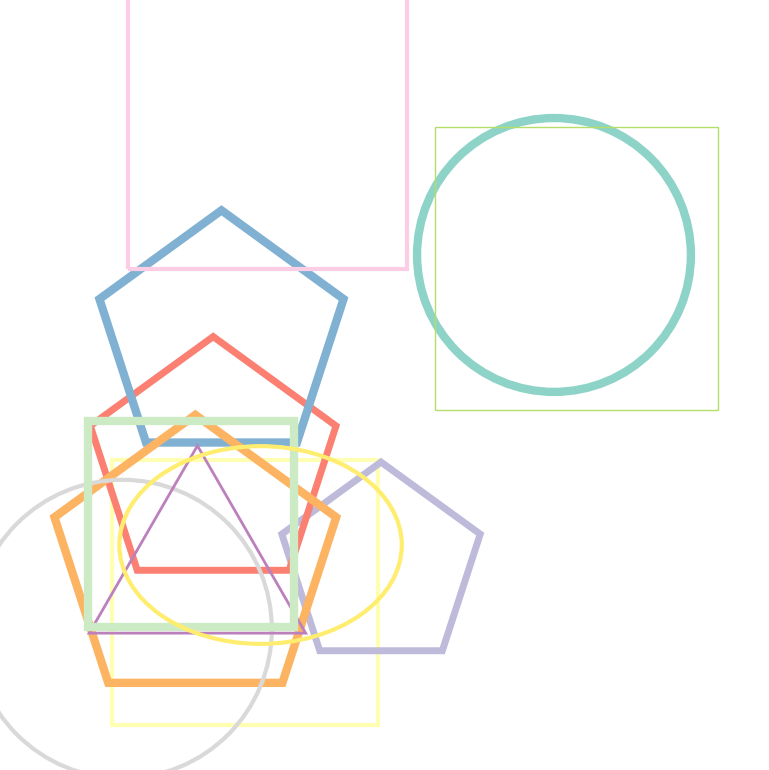[{"shape": "circle", "thickness": 3, "radius": 0.89, "center": [0.719, 0.669]}, {"shape": "square", "thickness": 1.5, "radius": 0.86, "center": [0.318, 0.23]}, {"shape": "pentagon", "thickness": 2.5, "radius": 0.68, "center": [0.495, 0.264]}, {"shape": "pentagon", "thickness": 2.5, "radius": 0.84, "center": [0.277, 0.395]}, {"shape": "pentagon", "thickness": 3, "radius": 0.83, "center": [0.288, 0.56]}, {"shape": "pentagon", "thickness": 3, "radius": 0.96, "center": [0.254, 0.269]}, {"shape": "square", "thickness": 0.5, "radius": 0.92, "center": [0.748, 0.651]}, {"shape": "square", "thickness": 1.5, "radius": 0.9, "center": [0.347, 0.832]}, {"shape": "circle", "thickness": 1.5, "radius": 0.97, "center": [0.159, 0.183]}, {"shape": "triangle", "thickness": 1, "radius": 0.81, "center": [0.256, 0.259]}, {"shape": "square", "thickness": 3, "radius": 0.67, "center": [0.248, 0.319]}, {"shape": "oval", "thickness": 1.5, "radius": 0.92, "center": [0.338, 0.292]}]